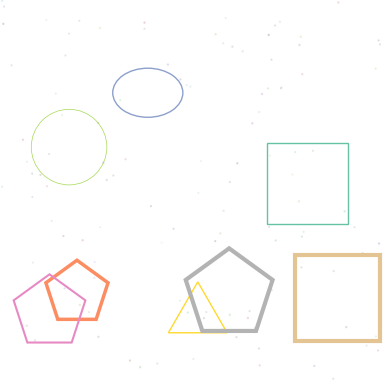[{"shape": "square", "thickness": 1, "radius": 0.52, "center": [0.799, 0.524]}, {"shape": "pentagon", "thickness": 2.5, "radius": 0.42, "center": [0.2, 0.239]}, {"shape": "oval", "thickness": 1, "radius": 0.46, "center": [0.384, 0.759]}, {"shape": "pentagon", "thickness": 1.5, "radius": 0.49, "center": [0.129, 0.19]}, {"shape": "circle", "thickness": 0.5, "radius": 0.49, "center": [0.179, 0.618]}, {"shape": "triangle", "thickness": 1, "radius": 0.44, "center": [0.514, 0.18]}, {"shape": "square", "thickness": 3, "radius": 0.55, "center": [0.877, 0.226]}, {"shape": "pentagon", "thickness": 3, "radius": 0.59, "center": [0.595, 0.236]}]